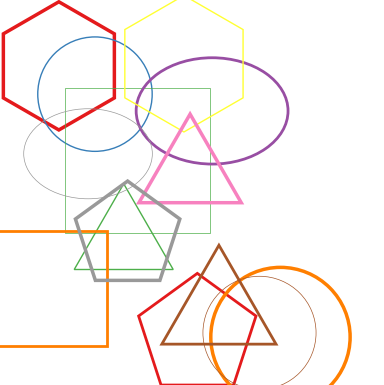[{"shape": "pentagon", "thickness": 2, "radius": 0.8, "center": [0.513, 0.13]}, {"shape": "hexagon", "thickness": 2.5, "radius": 0.83, "center": [0.153, 0.829]}, {"shape": "circle", "thickness": 1, "radius": 0.74, "center": [0.247, 0.755]}, {"shape": "square", "thickness": 0.5, "radius": 0.94, "center": [0.357, 0.583]}, {"shape": "triangle", "thickness": 1, "radius": 0.74, "center": [0.321, 0.374]}, {"shape": "oval", "thickness": 2, "radius": 0.99, "center": [0.551, 0.712]}, {"shape": "circle", "thickness": 2.5, "radius": 0.9, "center": [0.728, 0.125]}, {"shape": "square", "thickness": 2, "radius": 0.75, "center": [0.128, 0.251]}, {"shape": "hexagon", "thickness": 1, "radius": 0.89, "center": [0.478, 0.835]}, {"shape": "triangle", "thickness": 2, "radius": 0.86, "center": [0.569, 0.192]}, {"shape": "circle", "thickness": 0.5, "radius": 0.73, "center": [0.674, 0.135]}, {"shape": "triangle", "thickness": 2.5, "radius": 0.77, "center": [0.494, 0.55]}, {"shape": "oval", "thickness": 0.5, "radius": 0.84, "center": [0.229, 0.601]}, {"shape": "pentagon", "thickness": 2.5, "radius": 0.71, "center": [0.331, 0.387]}]